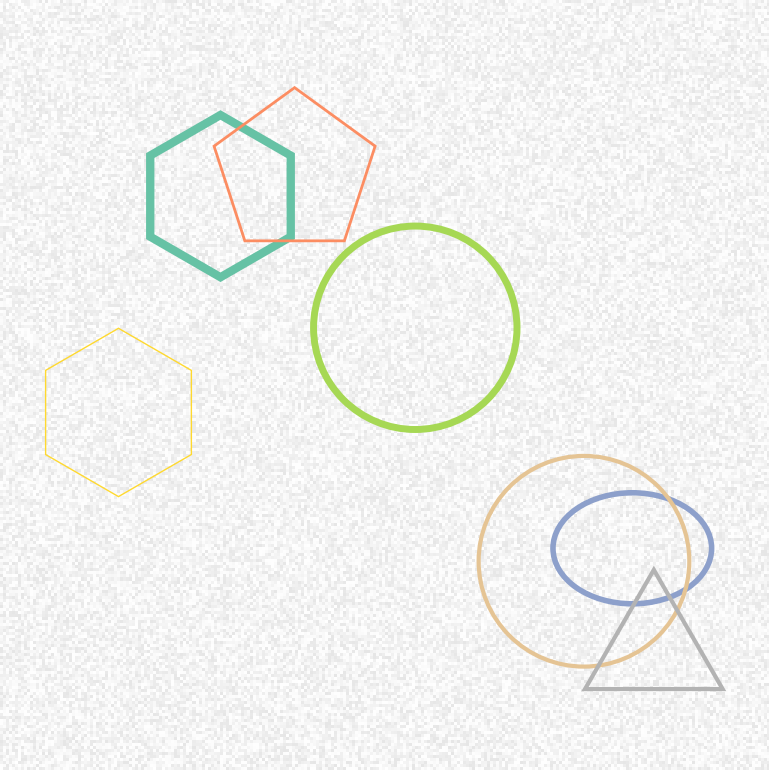[{"shape": "hexagon", "thickness": 3, "radius": 0.53, "center": [0.286, 0.745]}, {"shape": "pentagon", "thickness": 1, "radius": 0.55, "center": [0.383, 0.776]}, {"shape": "oval", "thickness": 2, "radius": 0.52, "center": [0.821, 0.288]}, {"shape": "circle", "thickness": 2.5, "radius": 0.66, "center": [0.539, 0.574]}, {"shape": "hexagon", "thickness": 0.5, "radius": 0.55, "center": [0.154, 0.464]}, {"shape": "circle", "thickness": 1.5, "radius": 0.68, "center": [0.758, 0.271]}, {"shape": "triangle", "thickness": 1.5, "radius": 0.52, "center": [0.849, 0.157]}]